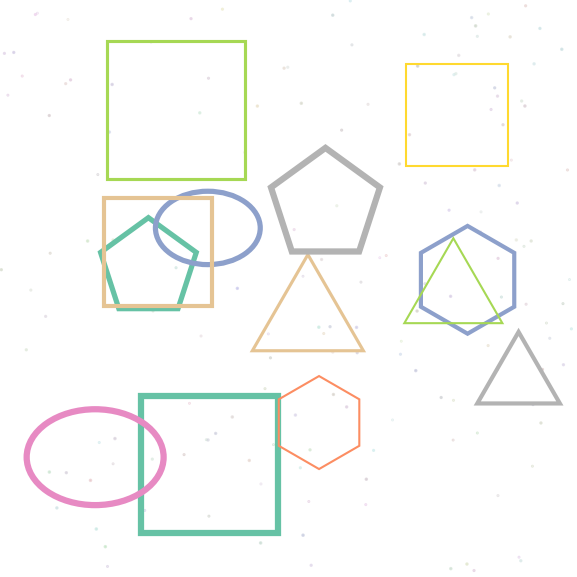[{"shape": "pentagon", "thickness": 2.5, "radius": 0.44, "center": [0.257, 0.535]}, {"shape": "square", "thickness": 3, "radius": 0.59, "center": [0.363, 0.195]}, {"shape": "hexagon", "thickness": 1, "radius": 0.4, "center": [0.552, 0.267]}, {"shape": "oval", "thickness": 2.5, "radius": 0.45, "center": [0.36, 0.604]}, {"shape": "hexagon", "thickness": 2, "radius": 0.47, "center": [0.81, 0.515]}, {"shape": "oval", "thickness": 3, "radius": 0.59, "center": [0.165, 0.207]}, {"shape": "square", "thickness": 1.5, "radius": 0.6, "center": [0.305, 0.808]}, {"shape": "triangle", "thickness": 1, "radius": 0.49, "center": [0.785, 0.489]}, {"shape": "square", "thickness": 1, "radius": 0.44, "center": [0.791, 0.801]}, {"shape": "triangle", "thickness": 1.5, "radius": 0.55, "center": [0.533, 0.447]}, {"shape": "square", "thickness": 2, "radius": 0.47, "center": [0.273, 0.562]}, {"shape": "triangle", "thickness": 2, "radius": 0.41, "center": [0.898, 0.342]}, {"shape": "pentagon", "thickness": 3, "radius": 0.5, "center": [0.564, 0.644]}]